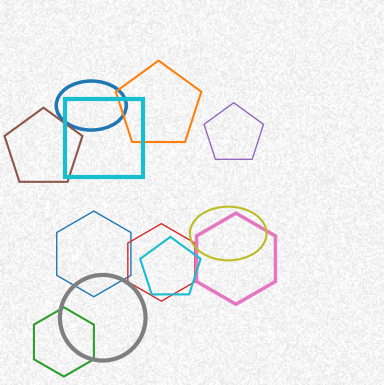[{"shape": "hexagon", "thickness": 1, "radius": 0.56, "center": [0.244, 0.34]}, {"shape": "oval", "thickness": 2.5, "radius": 0.45, "center": [0.237, 0.726]}, {"shape": "pentagon", "thickness": 1.5, "radius": 0.58, "center": [0.412, 0.726]}, {"shape": "hexagon", "thickness": 1.5, "radius": 0.45, "center": [0.166, 0.112]}, {"shape": "hexagon", "thickness": 1, "radius": 0.5, "center": [0.419, 0.318]}, {"shape": "pentagon", "thickness": 1, "radius": 0.41, "center": [0.607, 0.652]}, {"shape": "pentagon", "thickness": 1.5, "radius": 0.53, "center": [0.113, 0.614]}, {"shape": "hexagon", "thickness": 2.5, "radius": 0.59, "center": [0.613, 0.328]}, {"shape": "circle", "thickness": 3, "radius": 0.56, "center": [0.267, 0.175]}, {"shape": "oval", "thickness": 1.5, "radius": 0.5, "center": [0.593, 0.394]}, {"shape": "pentagon", "thickness": 1.5, "radius": 0.41, "center": [0.443, 0.302]}, {"shape": "square", "thickness": 3, "radius": 0.51, "center": [0.27, 0.642]}]